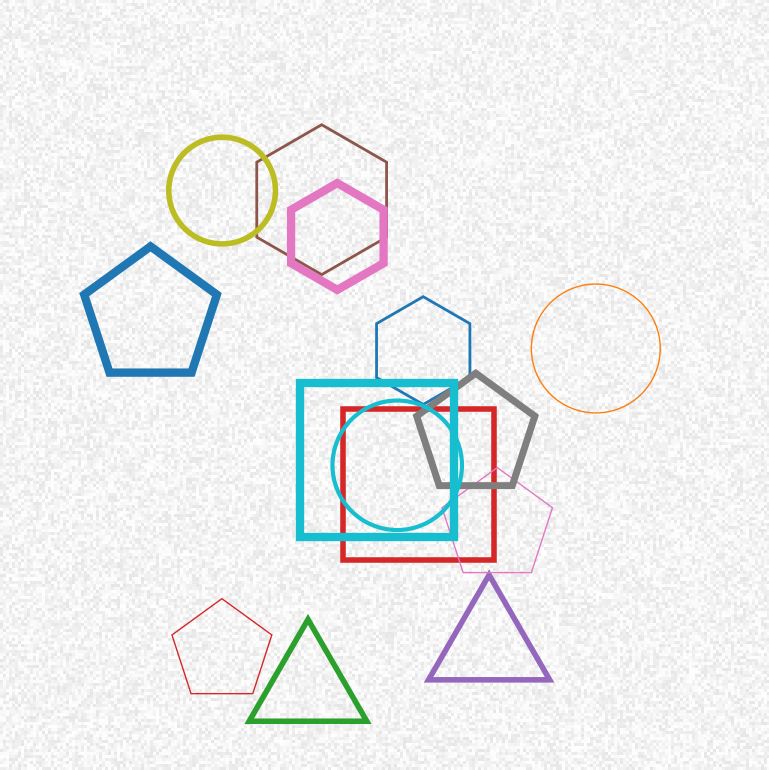[{"shape": "pentagon", "thickness": 3, "radius": 0.45, "center": [0.196, 0.589]}, {"shape": "hexagon", "thickness": 1, "radius": 0.35, "center": [0.55, 0.545]}, {"shape": "circle", "thickness": 0.5, "radius": 0.42, "center": [0.774, 0.547]}, {"shape": "triangle", "thickness": 2, "radius": 0.44, "center": [0.4, 0.107]}, {"shape": "square", "thickness": 2, "radius": 0.49, "center": [0.544, 0.371]}, {"shape": "pentagon", "thickness": 0.5, "radius": 0.34, "center": [0.288, 0.154]}, {"shape": "triangle", "thickness": 2, "radius": 0.45, "center": [0.635, 0.163]}, {"shape": "hexagon", "thickness": 1, "radius": 0.49, "center": [0.418, 0.741]}, {"shape": "hexagon", "thickness": 3, "radius": 0.35, "center": [0.438, 0.693]}, {"shape": "pentagon", "thickness": 0.5, "radius": 0.38, "center": [0.646, 0.317]}, {"shape": "pentagon", "thickness": 2.5, "radius": 0.4, "center": [0.618, 0.435]}, {"shape": "circle", "thickness": 2, "radius": 0.35, "center": [0.288, 0.753]}, {"shape": "square", "thickness": 3, "radius": 0.5, "center": [0.489, 0.403]}, {"shape": "circle", "thickness": 1.5, "radius": 0.42, "center": [0.516, 0.396]}]